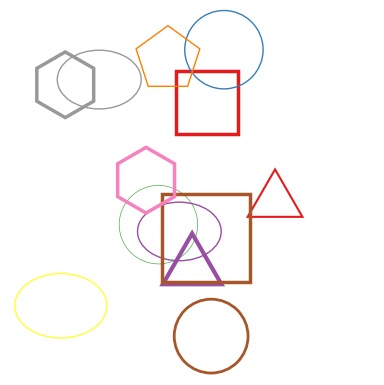[{"shape": "square", "thickness": 2.5, "radius": 0.41, "center": [0.537, 0.734]}, {"shape": "triangle", "thickness": 1.5, "radius": 0.41, "center": [0.714, 0.478]}, {"shape": "circle", "thickness": 1, "radius": 0.51, "center": [0.582, 0.871]}, {"shape": "circle", "thickness": 0.5, "radius": 0.51, "center": [0.412, 0.416]}, {"shape": "triangle", "thickness": 3, "radius": 0.44, "center": [0.499, 0.306]}, {"shape": "oval", "thickness": 1, "radius": 0.54, "center": [0.466, 0.399]}, {"shape": "pentagon", "thickness": 1, "radius": 0.44, "center": [0.436, 0.846]}, {"shape": "oval", "thickness": 1, "radius": 0.6, "center": [0.158, 0.206]}, {"shape": "square", "thickness": 2.5, "radius": 0.57, "center": [0.534, 0.383]}, {"shape": "circle", "thickness": 2, "radius": 0.48, "center": [0.548, 0.127]}, {"shape": "hexagon", "thickness": 2.5, "radius": 0.43, "center": [0.379, 0.532]}, {"shape": "hexagon", "thickness": 2.5, "radius": 0.43, "center": [0.169, 0.78]}, {"shape": "oval", "thickness": 1, "radius": 0.54, "center": [0.258, 0.793]}]